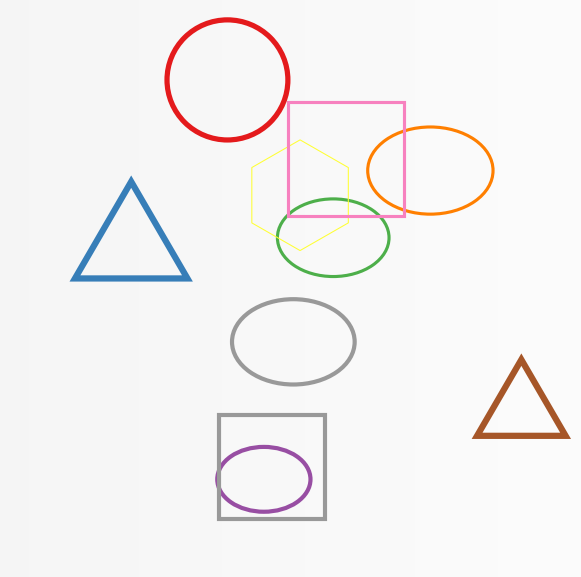[{"shape": "circle", "thickness": 2.5, "radius": 0.52, "center": [0.391, 0.861]}, {"shape": "triangle", "thickness": 3, "radius": 0.56, "center": [0.226, 0.573]}, {"shape": "oval", "thickness": 1.5, "radius": 0.48, "center": [0.573, 0.587]}, {"shape": "oval", "thickness": 2, "radius": 0.4, "center": [0.454, 0.169]}, {"shape": "oval", "thickness": 1.5, "radius": 0.54, "center": [0.74, 0.704]}, {"shape": "hexagon", "thickness": 0.5, "radius": 0.48, "center": [0.516, 0.661]}, {"shape": "triangle", "thickness": 3, "radius": 0.44, "center": [0.897, 0.288]}, {"shape": "square", "thickness": 1.5, "radius": 0.5, "center": [0.595, 0.724]}, {"shape": "oval", "thickness": 2, "radius": 0.53, "center": [0.505, 0.407]}, {"shape": "square", "thickness": 2, "radius": 0.45, "center": [0.468, 0.191]}]